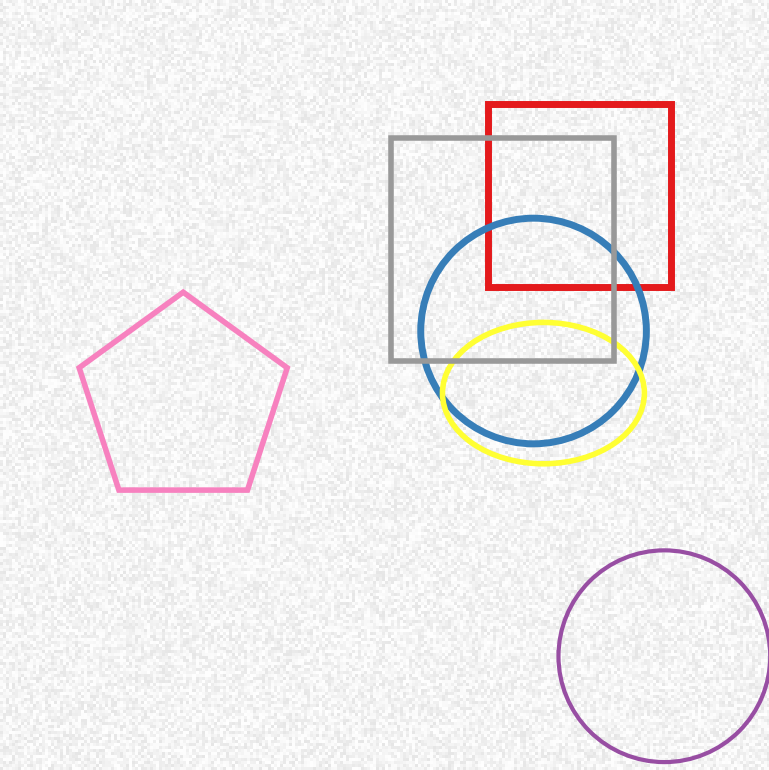[{"shape": "square", "thickness": 2.5, "radius": 0.59, "center": [0.753, 0.746]}, {"shape": "circle", "thickness": 2.5, "radius": 0.73, "center": [0.693, 0.57]}, {"shape": "circle", "thickness": 1.5, "radius": 0.69, "center": [0.863, 0.148]}, {"shape": "oval", "thickness": 2, "radius": 0.66, "center": [0.706, 0.489]}, {"shape": "pentagon", "thickness": 2, "radius": 0.71, "center": [0.238, 0.478]}, {"shape": "square", "thickness": 2, "radius": 0.72, "center": [0.652, 0.676]}]